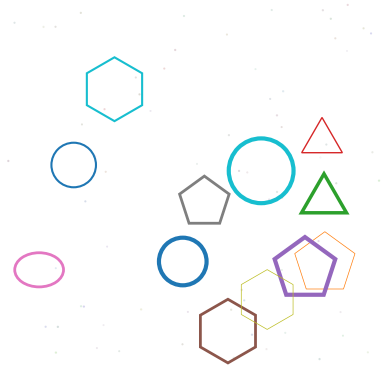[{"shape": "circle", "thickness": 3, "radius": 0.31, "center": [0.475, 0.321]}, {"shape": "circle", "thickness": 1.5, "radius": 0.29, "center": [0.191, 0.571]}, {"shape": "pentagon", "thickness": 0.5, "radius": 0.41, "center": [0.844, 0.316]}, {"shape": "triangle", "thickness": 2.5, "radius": 0.34, "center": [0.842, 0.481]}, {"shape": "triangle", "thickness": 1, "radius": 0.3, "center": [0.836, 0.634]}, {"shape": "pentagon", "thickness": 3, "radius": 0.41, "center": [0.792, 0.301]}, {"shape": "hexagon", "thickness": 2, "radius": 0.41, "center": [0.592, 0.14]}, {"shape": "oval", "thickness": 2, "radius": 0.32, "center": [0.102, 0.299]}, {"shape": "pentagon", "thickness": 2, "radius": 0.34, "center": [0.531, 0.475]}, {"shape": "hexagon", "thickness": 0.5, "radius": 0.39, "center": [0.694, 0.222]}, {"shape": "circle", "thickness": 3, "radius": 0.42, "center": [0.678, 0.556]}, {"shape": "hexagon", "thickness": 1.5, "radius": 0.41, "center": [0.297, 0.768]}]